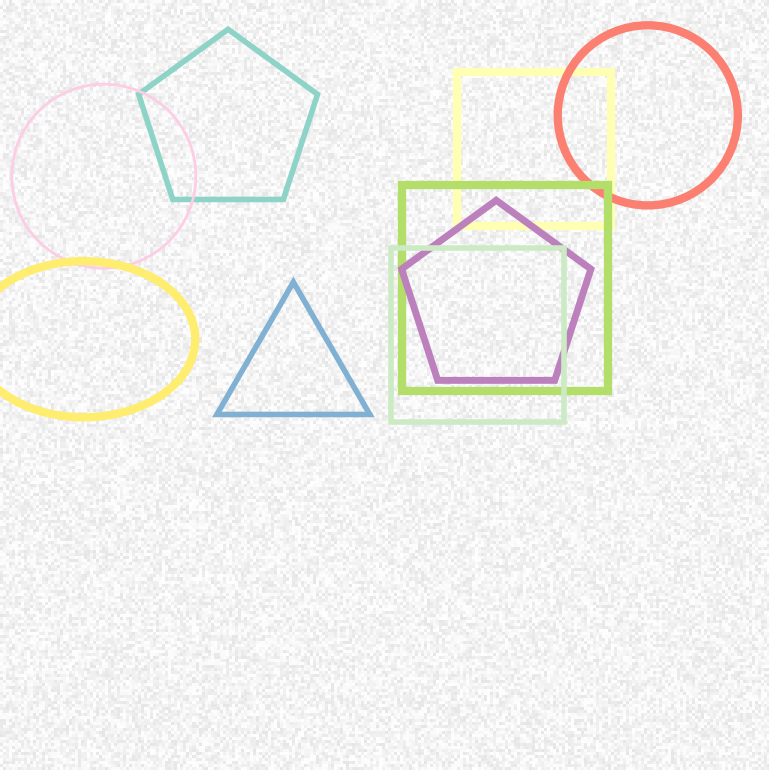[{"shape": "pentagon", "thickness": 2, "radius": 0.61, "center": [0.296, 0.84]}, {"shape": "square", "thickness": 3, "radius": 0.5, "center": [0.693, 0.806]}, {"shape": "circle", "thickness": 3, "radius": 0.58, "center": [0.841, 0.85]}, {"shape": "triangle", "thickness": 2, "radius": 0.57, "center": [0.381, 0.519]}, {"shape": "square", "thickness": 3, "radius": 0.67, "center": [0.656, 0.626]}, {"shape": "circle", "thickness": 1, "radius": 0.6, "center": [0.135, 0.771]}, {"shape": "pentagon", "thickness": 2.5, "radius": 0.65, "center": [0.644, 0.611]}, {"shape": "square", "thickness": 2, "radius": 0.56, "center": [0.62, 0.565]}, {"shape": "oval", "thickness": 3, "radius": 0.72, "center": [0.109, 0.559]}]